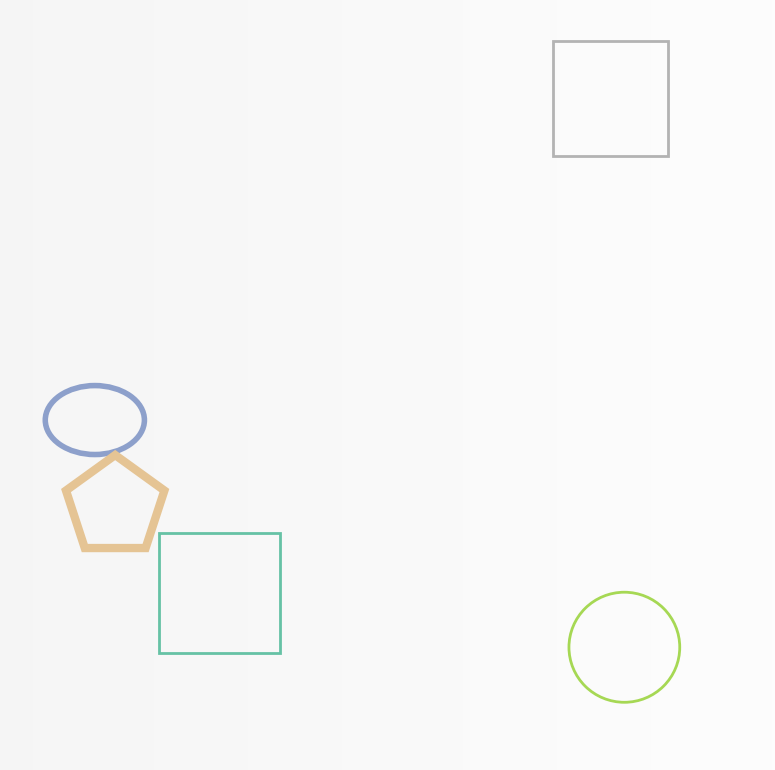[{"shape": "square", "thickness": 1, "radius": 0.39, "center": [0.283, 0.23]}, {"shape": "oval", "thickness": 2, "radius": 0.32, "center": [0.122, 0.454]}, {"shape": "circle", "thickness": 1, "radius": 0.36, "center": [0.806, 0.159]}, {"shape": "pentagon", "thickness": 3, "radius": 0.33, "center": [0.149, 0.342]}, {"shape": "square", "thickness": 1, "radius": 0.37, "center": [0.788, 0.872]}]